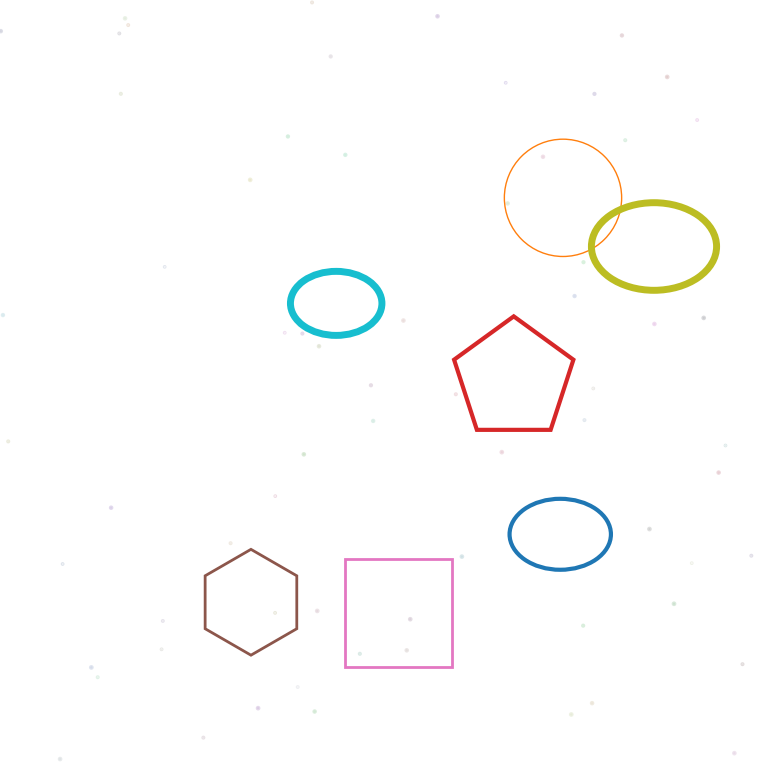[{"shape": "oval", "thickness": 1.5, "radius": 0.33, "center": [0.728, 0.306]}, {"shape": "circle", "thickness": 0.5, "radius": 0.38, "center": [0.731, 0.743]}, {"shape": "pentagon", "thickness": 1.5, "radius": 0.41, "center": [0.667, 0.508]}, {"shape": "hexagon", "thickness": 1, "radius": 0.34, "center": [0.326, 0.218]}, {"shape": "square", "thickness": 1, "radius": 0.35, "center": [0.518, 0.204]}, {"shape": "oval", "thickness": 2.5, "radius": 0.41, "center": [0.849, 0.68]}, {"shape": "oval", "thickness": 2.5, "radius": 0.3, "center": [0.437, 0.606]}]